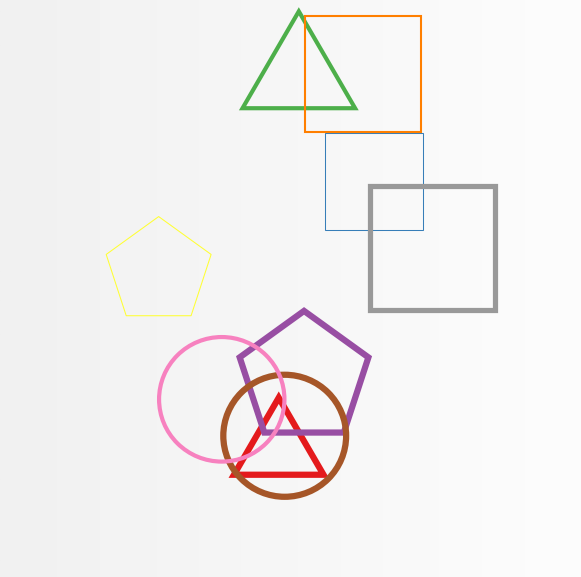[{"shape": "triangle", "thickness": 3, "radius": 0.44, "center": [0.48, 0.222]}, {"shape": "square", "thickness": 0.5, "radius": 0.42, "center": [0.644, 0.685]}, {"shape": "triangle", "thickness": 2, "radius": 0.56, "center": [0.514, 0.868]}, {"shape": "pentagon", "thickness": 3, "radius": 0.58, "center": [0.523, 0.344]}, {"shape": "square", "thickness": 1, "radius": 0.5, "center": [0.624, 0.871]}, {"shape": "pentagon", "thickness": 0.5, "radius": 0.47, "center": [0.273, 0.529]}, {"shape": "circle", "thickness": 3, "radius": 0.53, "center": [0.49, 0.245]}, {"shape": "circle", "thickness": 2, "radius": 0.54, "center": [0.381, 0.308]}, {"shape": "square", "thickness": 2.5, "radius": 0.54, "center": [0.744, 0.57]}]